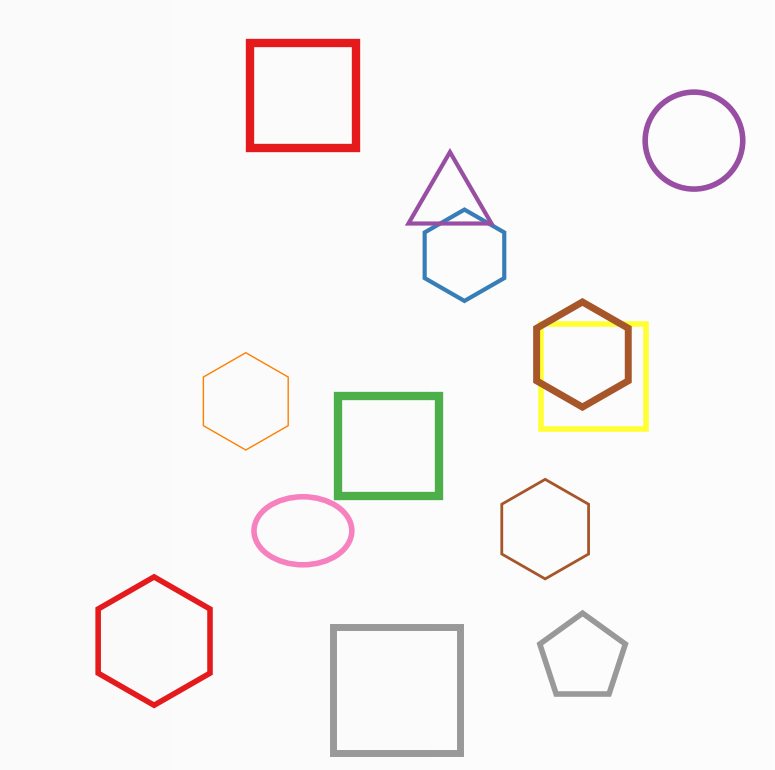[{"shape": "square", "thickness": 3, "radius": 0.34, "center": [0.391, 0.876]}, {"shape": "hexagon", "thickness": 2, "radius": 0.42, "center": [0.199, 0.167]}, {"shape": "hexagon", "thickness": 1.5, "radius": 0.3, "center": [0.599, 0.668]}, {"shape": "square", "thickness": 3, "radius": 0.33, "center": [0.502, 0.421]}, {"shape": "triangle", "thickness": 1.5, "radius": 0.31, "center": [0.581, 0.741]}, {"shape": "circle", "thickness": 2, "radius": 0.31, "center": [0.895, 0.817]}, {"shape": "hexagon", "thickness": 0.5, "radius": 0.32, "center": [0.317, 0.479]}, {"shape": "square", "thickness": 2, "radius": 0.34, "center": [0.766, 0.511]}, {"shape": "hexagon", "thickness": 2.5, "radius": 0.34, "center": [0.752, 0.54]}, {"shape": "hexagon", "thickness": 1, "radius": 0.32, "center": [0.703, 0.313]}, {"shape": "oval", "thickness": 2, "radius": 0.32, "center": [0.391, 0.311]}, {"shape": "square", "thickness": 2.5, "radius": 0.41, "center": [0.511, 0.104]}, {"shape": "pentagon", "thickness": 2, "radius": 0.29, "center": [0.752, 0.146]}]